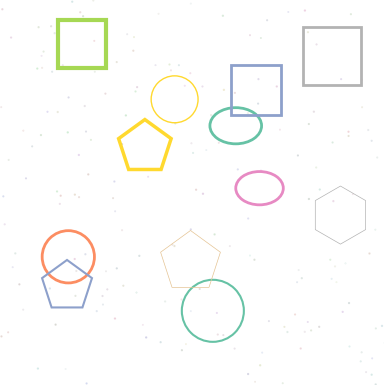[{"shape": "circle", "thickness": 1.5, "radius": 0.4, "center": [0.553, 0.193]}, {"shape": "oval", "thickness": 2, "radius": 0.34, "center": [0.612, 0.673]}, {"shape": "circle", "thickness": 2, "radius": 0.34, "center": [0.177, 0.333]}, {"shape": "square", "thickness": 2, "radius": 0.32, "center": [0.664, 0.767]}, {"shape": "pentagon", "thickness": 1.5, "radius": 0.34, "center": [0.174, 0.257]}, {"shape": "oval", "thickness": 2, "radius": 0.31, "center": [0.674, 0.511]}, {"shape": "square", "thickness": 3, "radius": 0.32, "center": [0.213, 0.886]}, {"shape": "pentagon", "thickness": 2.5, "radius": 0.36, "center": [0.376, 0.618]}, {"shape": "circle", "thickness": 1, "radius": 0.3, "center": [0.454, 0.742]}, {"shape": "pentagon", "thickness": 0.5, "radius": 0.41, "center": [0.495, 0.32]}, {"shape": "hexagon", "thickness": 0.5, "radius": 0.38, "center": [0.884, 0.441]}, {"shape": "square", "thickness": 2, "radius": 0.38, "center": [0.862, 0.855]}]